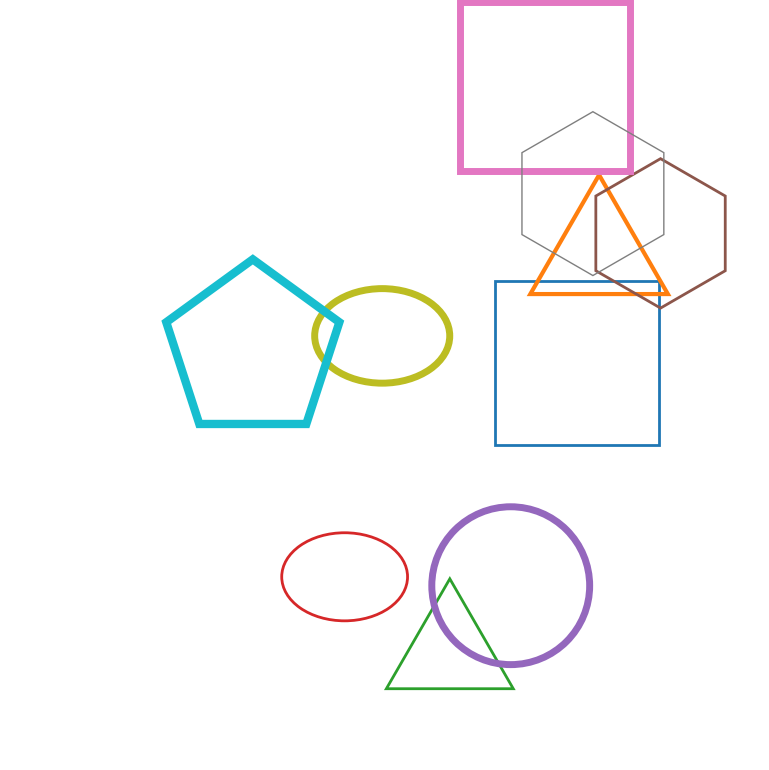[{"shape": "square", "thickness": 1, "radius": 0.53, "center": [0.75, 0.529]}, {"shape": "triangle", "thickness": 1.5, "radius": 0.52, "center": [0.778, 0.67]}, {"shape": "triangle", "thickness": 1, "radius": 0.48, "center": [0.584, 0.153]}, {"shape": "oval", "thickness": 1, "radius": 0.41, "center": [0.448, 0.251]}, {"shape": "circle", "thickness": 2.5, "radius": 0.51, "center": [0.663, 0.239]}, {"shape": "hexagon", "thickness": 1, "radius": 0.49, "center": [0.858, 0.697]}, {"shape": "square", "thickness": 2.5, "radius": 0.55, "center": [0.707, 0.888]}, {"shape": "hexagon", "thickness": 0.5, "radius": 0.53, "center": [0.77, 0.749]}, {"shape": "oval", "thickness": 2.5, "radius": 0.44, "center": [0.496, 0.564]}, {"shape": "pentagon", "thickness": 3, "radius": 0.59, "center": [0.328, 0.545]}]